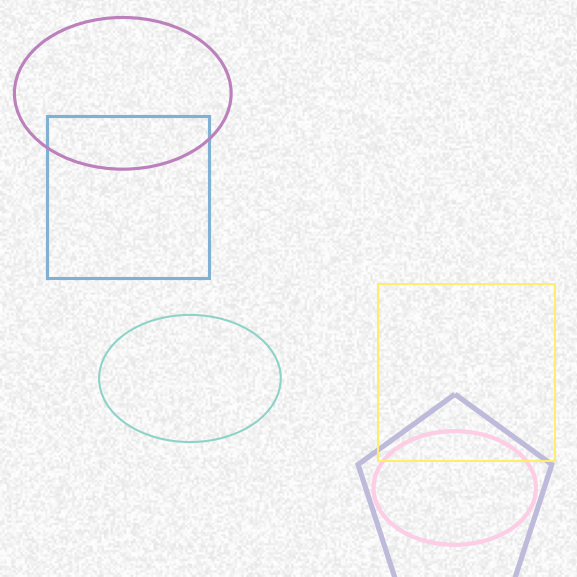[{"shape": "oval", "thickness": 1, "radius": 0.79, "center": [0.329, 0.344]}, {"shape": "pentagon", "thickness": 2.5, "radius": 0.88, "center": [0.788, 0.14]}, {"shape": "square", "thickness": 1.5, "radius": 0.7, "center": [0.222, 0.658]}, {"shape": "oval", "thickness": 2, "radius": 0.7, "center": [0.787, 0.154]}, {"shape": "oval", "thickness": 1.5, "radius": 0.94, "center": [0.213, 0.838]}, {"shape": "square", "thickness": 1, "radius": 0.77, "center": [0.808, 0.354]}]